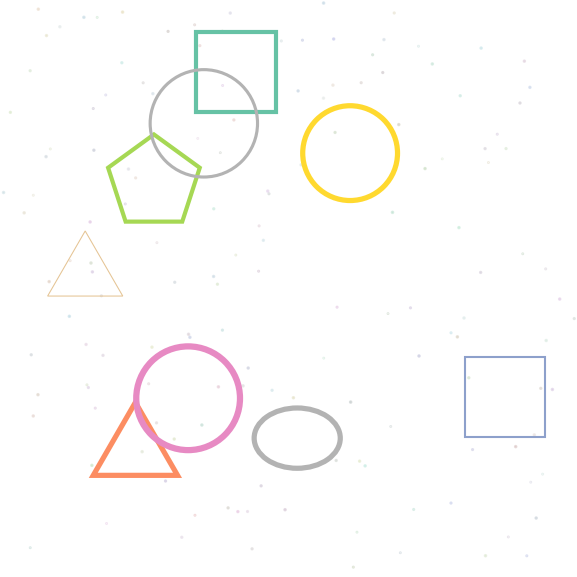[{"shape": "square", "thickness": 2, "radius": 0.35, "center": [0.409, 0.875]}, {"shape": "triangle", "thickness": 2.5, "radius": 0.42, "center": [0.234, 0.218]}, {"shape": "square", "thickness": 1, "radius": 0.35, "center": [0.874, 0.311]}, {"shape": "circle", "thickness": 3, "radius": 0.45, "center": [0.326, 0.31]}, {"shape": "pentagon", "thickness": 2, "radius": 0.42, "center": [0.267, 0.683]}, {"shape": "circle", "thickness": 2.5, "radius": 0.41, "center": [0.606, 0.734]}, {"shape": "triangle", "thickness": 0.5, "radius": 0.38, "center": [0.148, 0.524]}, {"shape": "oval", "thickness": 2.5, "radius": 0.37, "center": [0.515, 0.24]}, {"shape": "circle", "thickness": 1.5, "radius": 0.46, "center": [0.353, 0.786]}]